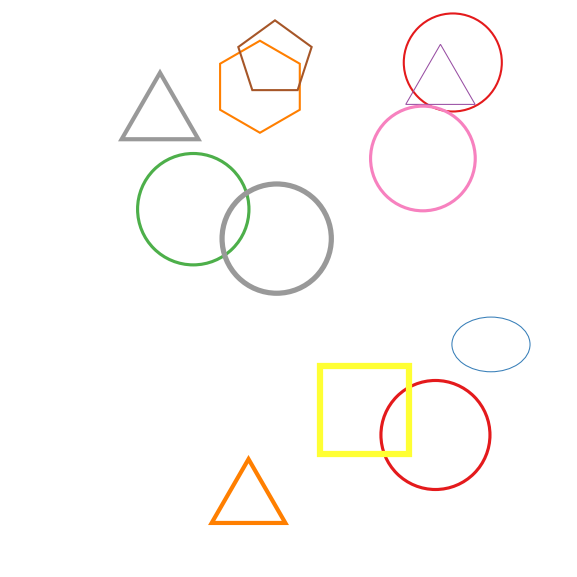[{"shape": "circle", "thickness": 1, "radius": 0.42, "center": [0.784, 0.891]}, {"shape": "circle", "thickness": 1.5, "radius": 0.47, "center": [0.754, 0.246]}, {"shape": "oval", "thickness": 0.5, "radius": 0.34, "center": [0.85, 0.403]}, {"shape": "circle", "thickness": 1.5, "radius": 0.48, "center": [0.335, 0.637]}, {"shape": "triangle", "thickness": 0.5, "radius": 0.35, "center": [0.763, 0.853]}, {"shape": "hexagon", "thickness": 1, "radius": 0.4, "center": [0.45, 0.849]}, {"shape": "triangle", "thickness": 2, "radius": 0.37, "center": [0.43, 0.13]}, {"shape": "square", "thickness": 3, "radius": 0.38, "center": [0.631, 0.289]}, {"shape": "pentagon", "thickness": 1, "radius": 0.33, "center": [0.476, 0.897]}, {"shape": "circle", "thickness": 1.5, "radius": 0.45, "center": [0.732, 0.725]}, {"shape": "circle", "thickness": 2.5, "radius": 0.47, "center": [0.479, 0.586]}, {"shape": "triangle", "thickness": 2, "radius": 0.38, "center": [0.277, 0.796]}]